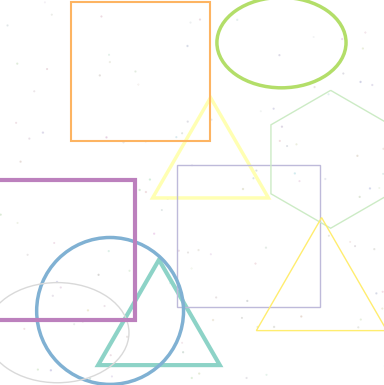[{"shape": "triangle", "thickness": 3, "radius": 0.91, "center": [0.413, 0.143]}, {"shape": "triangle", "thickness": 2.5, "radius": 0.87, "center": [0.547, 0.573]}, {"shape": "square", "thickness": 1, "radius": 0.93, "center": [0.645, 0.387]}, {"shape": "circle", "thickness": 2.5, "radius": 0.95, "center": [0.286, 0.192]}, {"shape": "square", "thickness": 1.5, "radius": 0.9, "center": [0.365, 0.814]}, {"shape": "oval", "thickness": 2.5, "radius": 0.84, "center": [0.731, 0.889]}, {"shape": "oval", "thickness": 1, "radius": 0.93, "center": [0.149, 0.136]}, {"shape": "square", "thickness": 3, "radius": 0.91, "center": [0.167, 0.351]}, {"shape": "hexagon", "thickness": 1, "radius": 0.9, "center": [0.859, 0.586]}, {"shape": "triangle", "thickness": 1, "radius": 0.98, "center": [0.835, 0.239]}]